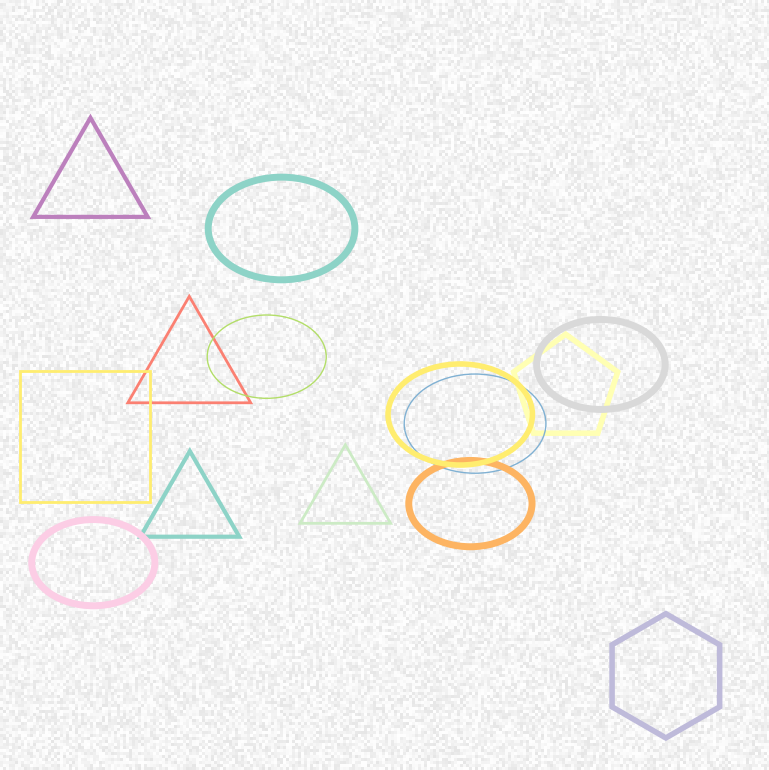[{"shape": "oval", "thickness": 2.5, "radius": 0.48, "center": [0.366, 0.703]}, {"shape": "triangle", "thickness": 1.5, "radius": 0.37, "center": [0.247, 0.34]}, {"shape": "pentagon", "thickness": 2, "radius": 0.36, "center": [0.735, 0.495]}, {"shape": "hexagon", "thickness": 2, "radius": 0.4, "center": [0.865, 0.122]}, {"shape": "triangle", "thickness": 1, "radius": 0.46, "center": [0.246, 0.523]}, {"shape": "oval", "thickness": 0.5, "radius": 0.46, "center": [0.617, 0.45]}, {"shape": "oval", "thickness": 2.5, "radius": 0.4, "center": [0.611, 0.346]}, {"shape": "oval", "thickness": 0.5, "radius": 0.39, "center": [0.346, 0.537]}, {"shape": "oval", "thickness": 2.5, "radius": 0.4, "center": [0.121, 0.269]}, {"shape": "oval", "thickness": 2.5, "radius": 0.42, "center": [0.78, 0.527]}, {"shape": "triangle", "thickness": 1.5, "radius": 0.43, "center": [0.117, 0.761]}, {"shape": "triangle", "thickness": 1, "radius": 0.34, "center": [0.449, 0.354]}, {"shape": "oval", "thickness": 2, "radius": 0.47, "center": [0.598, 0.462]}, {"shape": "square", "thickness": 1, "radius": 0.42, "center": [0.11, 0.433]}]